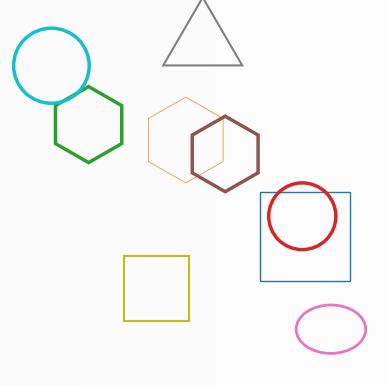[{"shape": "square", "thickness": 1, "radius": 0.58, "center": [0.788, 0.385]}, {"shape": "hexagon", "thickness": 0.5, "radius": 0.56, "center": [0.479, 0.636]}, {"shape": "hexagon", "thickness": 2.5, "radius": 0.49, "center": [0.229, 0.676]}, {"shape": "circle", "thickness": 2.5, "radius": 0.43, "center": [0.78, 0.438]}, {"shape": "hexagon", "thickness": 2.5, "radius": 0.49, "center": [0.581, 0.6]}, {"shape": "oval", "thickness": 2, "radius": 0.45, "center": [0.854, 0.145]}, {"shape": "triangle", "thickness": 1.5, "radius": 0.59, "center": [0.523, 0.889]}, {"shape": "square", "thickness": 1.5, "radius": 0.42, "center": [0.404, 0.25]}, {"shape": "circle", "thickness": 2.5, "radius": 0.49, "center": [0.133, 0.829]}]